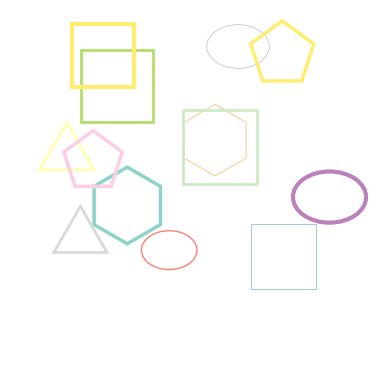[{"shape": "hexagon", "thickness": 2.5, "radius": 0.5, "center": [0.331, 0.466]}, {"shape": "triangle", "thickness": 2, "radius": 0.41, "center": [0.174, 0.6]}, {"shape": "oval", "thickness": 0.5, "radius": 0.41, "center": [0.618, 0.879]}, {"shape": "oval", "thickness": 1, "radius": 0.36, "center": [0.439, 0.35]}, {"shape": "square", "thickness": 0.5, "radius": 0.42, "center": [0.736, 0.334]}, {"shape": "hexagon", "thickness": 0.5, "radius": 0.47, "center": [0.559, 0.636]}, {"shape": "square", "thickness": 2, "radius": 0.47, "center": [0.304, 0.777]}, {"shape": "pentagon", "thickness": 2.5, "radius": 0.4, "center": [0.242, 0.581]}, {"shape": "triangle", "thickness": 2, "radius": 0.4, "center": [0.209, 0.384]}, {"shape": "oval", "thickness": 3, "radius": 0.47, "center": [0.856, 0.488]}, {"shape": "square", "thickness": 2, "radius": 0.48, "center": [0.571, 0.619]}, {"shape": "pentagon", "thickness": 2.5, "radius": 0.43, "center": [0.733, 0.859]}, {"shape": "square", "thickness": 3, "radius": 0.4, "center": [0.267, 0.856]}]